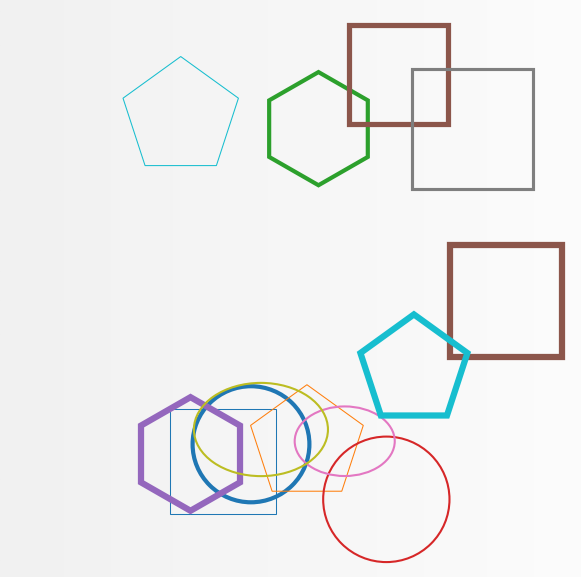[{"shape": "square", "thickness": 0.5, "radius": 0.45, "center": [0.384, 0.199]}, {"shape": "circle", "thickness": 2, "radius": 0.5, "center": [0.432, 0.23]}, {"shape": "pentagon", "thickness": 0.5, "radius": 0.51, "center": [0.528, 0.231]}, {"shape": "hexagon", "thickness": 2, "radius": 0.49, "center": [0.548, 0.776]}, {"shape": "circle", "thickness": 1, "radius": 0.54, "center": [0.665, 0.134]}, {"shape": "hexagon", "thickness": 3, "radius": 0.49, "center": [0.328, 0.213]}, {"shape": "square", "thickness": 3, "radius": 0.48, "center": [0.87, 0.477]}, {"shape": "square", "thickness": 2.5, "radius": 0.43, "center": [0.685, 0.87]}, {"shape": "oval", "thickness": 1, "radius": 0.43, "center": [0.593, 0.235]}, {"shape": "square", "thickness": 1.5, "radius": 0.52, "center": [0.813, 0.776]}, {"shape": "oval", "thickness": 1, "radius": 0.58, "center": [0.449, 0.255]}, {"shape": "pentagon", "thickness": 3, "radius": 0.48, "center": [0.712, 0.358]}, {"shape": "pentagon", "thickness": 0.5, "radius": 0.52, "center": [0.311, 0.797]}]